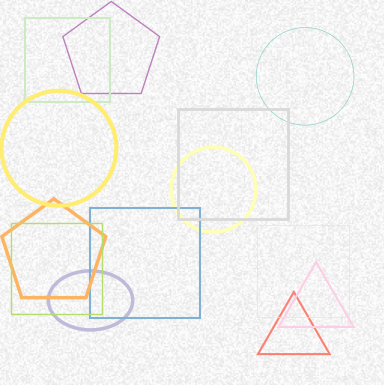[{"shape": "circle", "thickness": 0.5, "radius": 0.63, "center": [0.793, 0.802]}, {"shape": "circle", "thickness": 2.5, "radius": 0.55, "center": [0.555, 0.507]}, {"shape": "oval", "thickness": 2.5, "radius": 0.55, "center": [0.235, 0.22]}, {"shape": "triangle", "thickness": 1.5, "radius": 0.54, "center": [0.763, 0.134]}, {"shape": "square", "thickness": 1.5, "radius": 0.71, "center": [0.376, 0.316]}, {"shape": "pentagon", "thickness": 2.5, "radius": 0.71, "center": [0.14, 0.342]}, {"shape": "square", "thickness": 1, "radius": 0.59, "center": [0.147, 0.302]}, {"shape": "triangle", "thickness": 1.5, "radius": 0.56, "center": [0.821, 0.207]}, {"shape": "square", "thickness": 2, "radius": 0.71, "center": [0.606, 0.574]}, {"shape": "pentagon", "thickness": 1, "radius": 0.66, "center": [0.289, 0.864]}, {"shape": "square", "thickness": 1.5, "radius": 0.55, "center": [0.175, 0.845]}, {"shape": "square", "thickness": 0.5, "radius": 0.6, "center": [0.787, 0.295]}, {"shape": "circle", "thickness": 3, "radius": 0.75, "center": [0.153, 0.615]}]